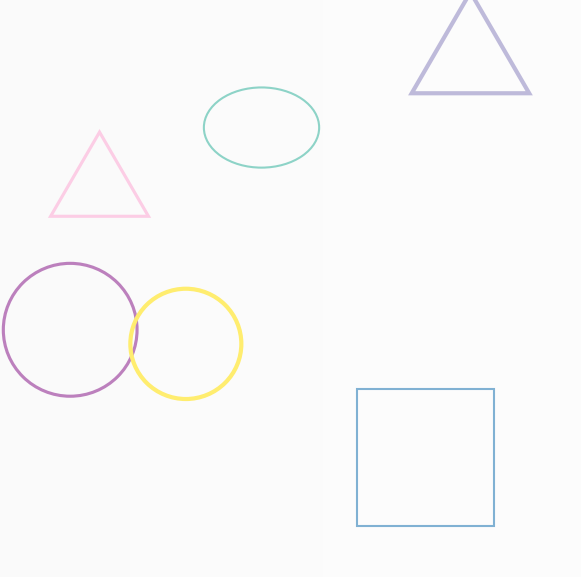[{"shape": "oval", "thickness": 1, "radius": 0.5, "center": [0.45, 0.778]}, {"shape": "triangle", "thickness": 2, "radius": 0.58, "center": [0.809, 0.896]}, {"shape": "square", "thickness": 1, "radius": 0.59, "center": [0.732, 0.207]}, {"shape": "triangle", "thickness": 1.5, "radius": 0.49, "center": [0.171, 0.673]}, {"shape": "circle", "thickness": 1.5, "radius": 0.58, "center": [0.121, 0.428]}, {"shape": "circle", "thickness": 2, "radius": 0.48, "center": [0.32, 0.404]}]